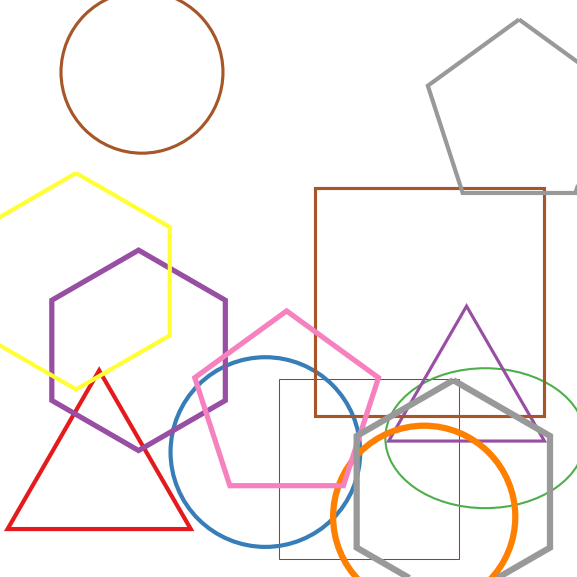[{"shape": "square", "thickness": 0.5, "radius": 0.78, "center": [0.64, 0.187]}, {"shape": "triangle", "thickness": 2, "radius": 0.92, "center": [0.172, 0.175]}, {"shape": "circle", "thickness": 2, "radius": 0.82, "center": [0.46, 0.216]}, {"shape": "oval", "thickness": 1, "radius": 0.87, "center": [0.84, 0.24]}, {"shape": "hexagon", "thickness": 2.5, "radius": 0.87, "center": [0.24, 0.392]}, {"shape": "triangle", "thickness": 1.5, "radius": 0.78, "center": [0.808, 0.313]}, {"shape": "circle", "thickness": 3, "radius": 0.79, "center": [0.735, 0.104]}, {"shape": "hexagon", "thickness": 2, "radius": 0.94, "center": [0.132, 0.512]}, {"shape": "circle", "thickness": 1.5, "radius": 0.7, "center": [0.246, 0.874]}, {"shape": "square", "thickness": 1.5, "radius": 0.99, "center": [0.744, 0.476]}, {"shape": "pentagon", "thickness": 2.5, "radius": 0.84, "center": [0.496, 0.293]}, {"shape": "hexagon", "thickness": 3, "radius": 0.97, "center": [0.785, 0.148]}, {"shape": "pentagon", "thickness": 2, "radius": 0.83, "center": [0.899, 0.799]}]